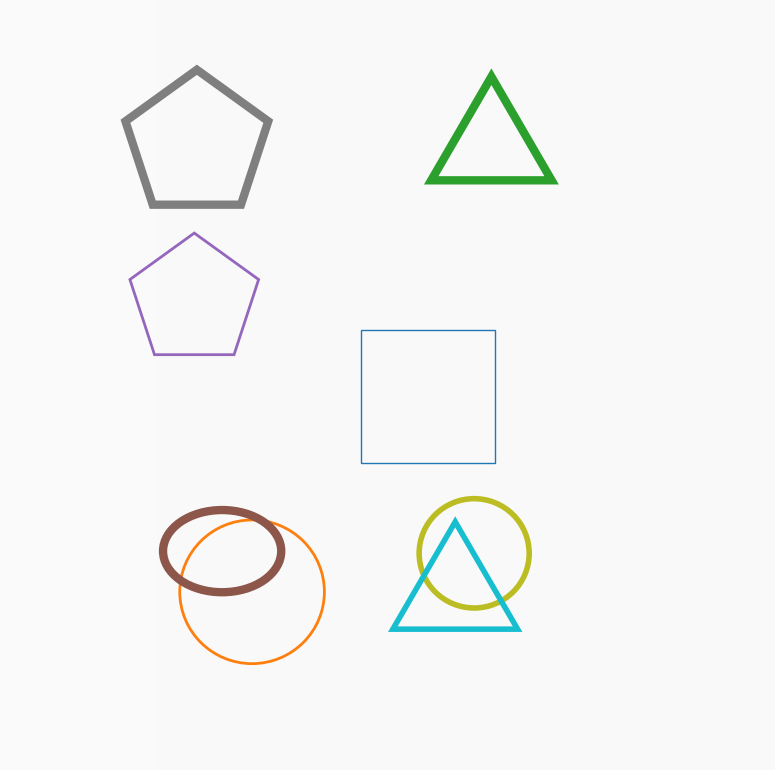[{"shape": "square", "thickness": 0.5, "radius": 0.43, "center": [0.552, 0.485]}, {"shape": "circle", "thickness": 1, "radius": 0.47, "center": [0.325, 0.231]}, {"shape": "triangle", "thickness": 3, "radius": 0.45, "center": [0.634, 0.811]}, {"shape": "pentagon", "thickness": 1, "radius": 0.44, "center": [0.251, 0.61]}, {"shape": "oval", "thickness": 3, "radius": 0.38, "center": [0.287, 0.284]}, {"shape": "pentagon", "thickness": 3, "radius": 0.48, "center": [0.254, 0.813]}, {"shape": "circle", "thickness": 2, "radius": 0.35, "center": [0.612, 0.281]}, {"shape": "triangle", "thickness": 2, "radius": 0.46, "center": [0.587, 0.229]}]